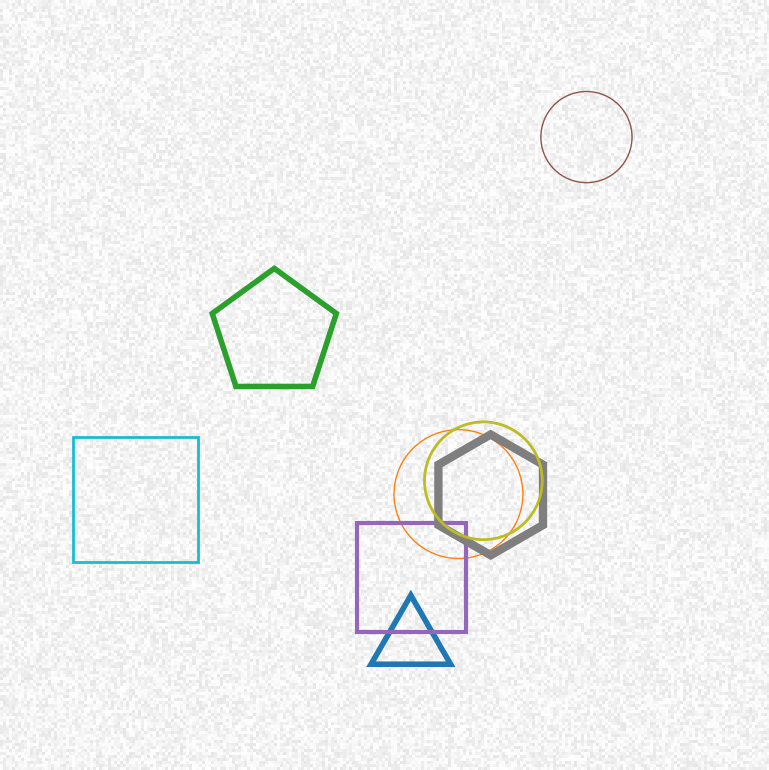[{"shape": "triangle", "thickness": 2, "radius": 0.3, "center": [0.534, 0.167]}, {"shape": "circle", "thickness": 0.5, "radius": 0.42, "center": [0.595, 0.358]}, {"shape": "pentagon", "thickness": 2, "radius": 0.42, "center": [0.356, 0.567]}, {"shape": "square", "thickness": 1.5, "radius": 0.36, "center": [0.534, 0.25]}, {"shape": "circle", "thickness": 0.5, "radius": 0.3, "center": [0.762, 0.822]}, {"shape": "hexagon", "thickness": 3, "radius": 0.39, "center": [0.637, 0.357]}, {"shape": "circle", "thickness": 1, "radius": 0.38, "center": [0.628, 0.376]}, {"shape": "square", "thickness": 1, "radius": 0.41, "center": [0.176, 0.352]}]